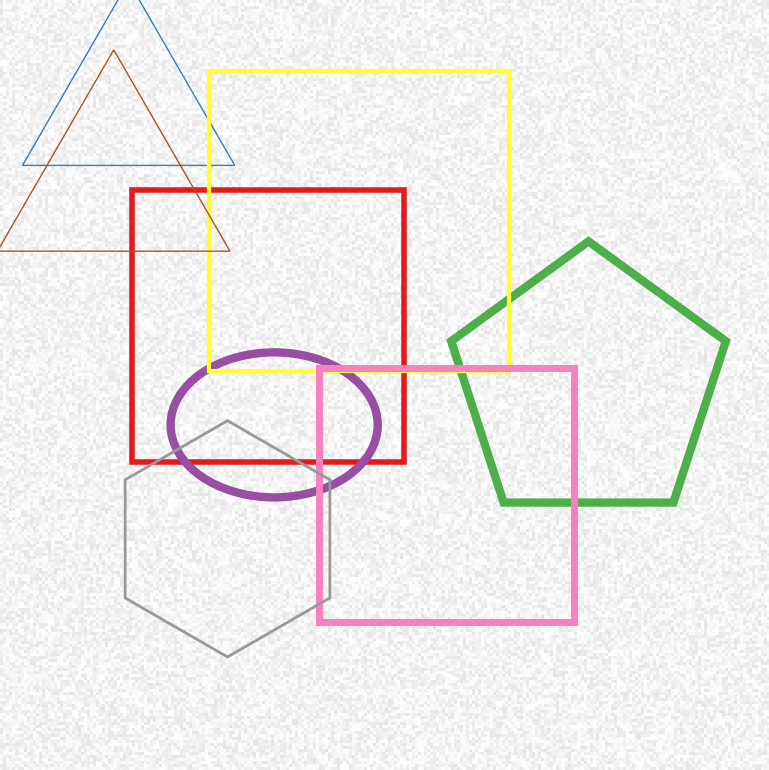[{"shape": "square", "thickness": 2, "radius": 0.88, "center": [0.348, 0.576]}, {"shape": "triangle", "thickness": 0.5, "radius": 0.8, "center": [0.167, 0.865]}, {"shape": "pentagon", "thickness": 3, "radius": 0.94, "center": [0.764, 0.499]}, {"shape": "oval", "thickness": 3, "radius": 0.67, "center": [0.356, 0.448]}, {"shape": "square", "thickness": 1.5, "radius": 0.97, "center": [0.466, 0.713]}, {"shape": "triangle", "thickness": 0.5, "radius": 0.87, "center": [0.148, 0.761]}, {"shape": "square", "thickness": 2.5, "radius": 0.83, "center": [0.58, 0.357]}, {"shape": "hexagon", "thickness": 1, "radius": 0.77, "center": [0.295, 0.3]}]